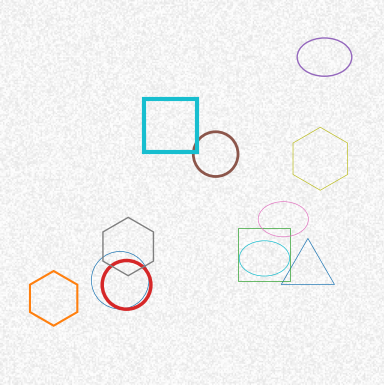[{"shape": "triangle", "thickness": 0.5, "radius": 0.4, "center": [0.8, 0.301]}, {"shape": "circle", "thickness": 0.5, "radius": 0.37, "center": [0.312, 0.272]}, {"shape": "hexagon", "thickness": 1.5, "radius": 0.36, "center": [0.139, 0.225]}, {"shape": "square", "thickness": 0.5, "radius": 0.34, "center": [0.686, 0.338]}, {"shape": "circle", "thickness": 2.5, "radius": 0.32, "center": [0.329, 0.26]}, {"shape": "oval", "thickness": 1, "radius": 0.35, "center": [0.843, 0.852]}, {"shape": "circle", "thickness": 2, "radius": 0.29, "center": [0.56, 0.6]}, {"shape": "oval", "thickness": 0.5, "radius": 0.33, "center": [0.736, 0.431]}, {"shape": "hexagon", "thickness": 1, "radius": 0.38, "center": [0.333, 0.36]}, {"shape": "hexagon", "thickness": 0.5, "radius": 0.41, "center": [0.832, 0.588]}, {"shape": "oval", "thickness": 0.5, "radius": 0.33, "center": [0.687, 0.329]}, {"shape": "square", "thickness": 3, "radius": 0.34, "center": [0.443, 0.675]}]